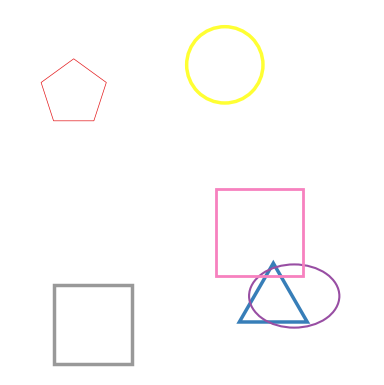[{"shape": "pentagon", "thickness": 0.5, "radius": 0.45, "center": [0.191, 0.758]}, {"shape": "triangle", "thickness": 2.5, "radius": 0.51, "center": [0.71, 0.215]}, {"shape": "oval", "thickness": 1.5, "radius": 0.59, "center": [0.764, 0.231]}, {"shape": "circle", "thickness": 2.5, "radius": 0.5, "center": [0.584, 0.832]}, {"shape": "square", "thickness": 2, "radius": 0.56, "center": [0.674, 0.396]}, {"shape": "square", "thickness": 2.5, "radius": 0.51, "center": [0.242, 0.157]}]